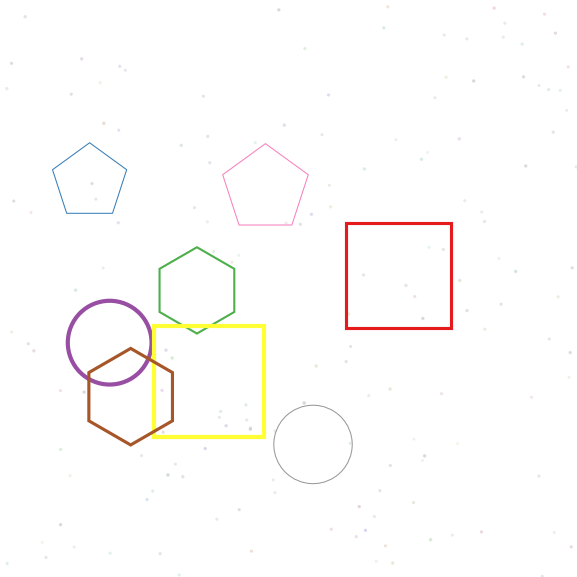[{"shape": "square", "thickness": 1.5, "radius": 0.45, "center": [0.69, 0.523]}, {"shape": "pentagon", "thickness": 0.5, "radius": 0.34, "center": [0.155, 0.684]}, {"shape": "hexagon", "thickness": 1, "radius": 0.37, "center": [0.341, 0.496]}, {"shape": "circle", "thickness": 2, "radius": 0.36, "center": [0.19, 0.406]}, {"shape": "square", "thickness": 2, "radius": 0.48, "center": [0.362, 0.339]}, {"shape": "hexagon", "thickness": 1.5, "radius": 0.42, "center": [0.226, 0.312]}, {"shape": "pentagon", "thickness": 0.5, "radius": 0.39, "center": [0.46, 0.673]}, {"shape": "circle", "thickness": 0.5, "radius": 0.34, "center": [0.542, 0.23]}]